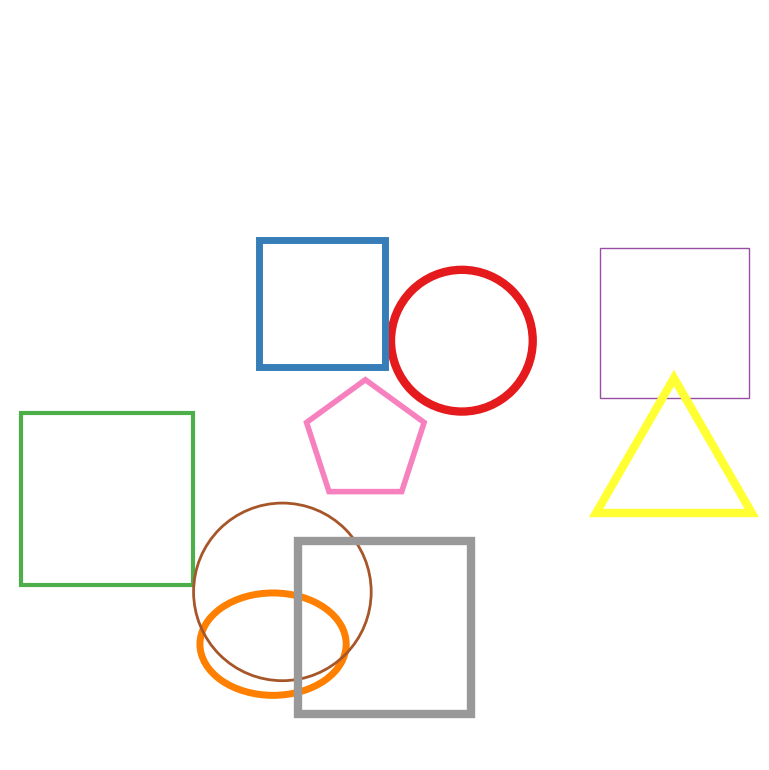[{"shape": "circle", "thickness": 3, "radius": 0.46, "center": [0.6, 0.558]}, {"shape": "square", "thickness": 2.5, "radius": 0.41, "center": [0.418, 0.606]}, {"shape": "square", "thickness": 1.5, "radius": 0.56, "center": [0.139, 0.351]}, {"shape": "square", "thickness": 0.5, "radius": 0.49, "center": [0.876, 0.58]}, {"shape": "oval", "thickness": 2.5, "radius": 0.47, "center": [0.355, 0.163]}, {"shape": "triangle", "thickness": 3, "radius": 0.58, "center": [0.875, 0.392]}, {"shape": "circle", "thickness": 1, "radius": 0.58, "center": [0.367, 0.231]}, {"shape": "pentagon", "thickness": 2, "radius": 0.4, "center": [0.474, 0.427]}, {"shape": "square", "thickness": 3, "radius": 0.56, "center": [0.499, 0.185]}]